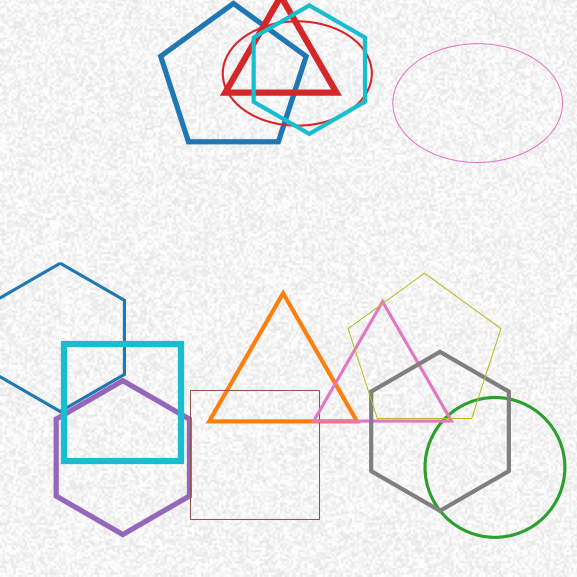[{"shape": "hexagon", "thickness": 1.5, "radius": 0.64, "center": [0.104, 0.415]}, {"shape": "pentagon", "thickness": 2.5, "radius": 0.66, "center": [0.404, 0.861]}, {"shape": "triangle", "thickness": 2, "radius": 0.74, "center": [0.49, 0.343]}, {"shape": "circle", "thickness": 1.5, "radius": 0.61, "center": [0.857, 0.19]}, {"shape": "triangle", "thickness": 3, "radius": 0.56, "center": [0.486, 0.894]}, {"shape": "oval", "thickness": 1, "radius": 0.65, "center": [0.515, 0.872]}, {"shape": "hexagon", "thickness": 2.5, "radius": 0.67, "center": [0.213, 0.207]}, {"shape": "square", "thickness": 0.5, "radius": 0.56, "center": [0.441, 0.212]}, {"shape": "triangle", "thickness": 1.5, "radius": 0.69, "center": [0.662, 0.339]}, {"shape": "oval", "thickness": 0.5, "radius": 0.73, "center": [0.827, 0.821]}, {"shape": "hexagon", "thickness": 2, "radius": 0.69, "center": [0.762, 0.252]}, {"shape": "pentagon", "thickness": 0.5, "radius": 0.7, "center": [0.735, 0.387]}, {"shape": "square", "thickness": 3, "radius": 0.51, "center": [0.212, 0.302]}, {"shape": "hexagon", "thickness": 2, "radius": 0.56, "center": [0.536, 0.879]}]